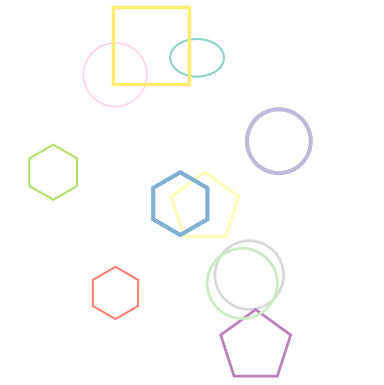[{"shape": "oval", "thickness": 1.5, "radius": 0.35, "center": [0.512, 0.85]}, {"shape": "pentagon", "thickness": 2, "radius": 0.46, "center": [0.532, 0.461]}, {"shape": "circle", "thickness": 3, "radius": 0.41, "center": [0.724, 0.633]}, {"shape": "hexagon", "thickness": 1.5, "radius": 0.34, "center": [0.3, 0.239]}, {"shape": "hexagon", "thickness": 3, "radius": 0.41, "center": [0.468, 0.471]}, {"shape": "hexagon", "thickness": 1.5, "radius": 0.36, "center": [0.138, 0.553]}, {"shape": "circle", "thickness": 1, "radius": 0.41, "center": [0.299, 0.806]}, {"shape": "circle", "thickness": 2, "radius": 0.45, "center": [0.647, 0.285]}, {"shape": "pentagon", "thickness": 2, "radius": 0.48, "center": [0.664, 0.1]}, {"shape": "circle", "thickness": 2, "radius": 0.46, "center": [0.629, 0.264]}, {"shape": "square", "thickness": 2.5, "radius": 0.5, "center": [0.392, 0.882]}]